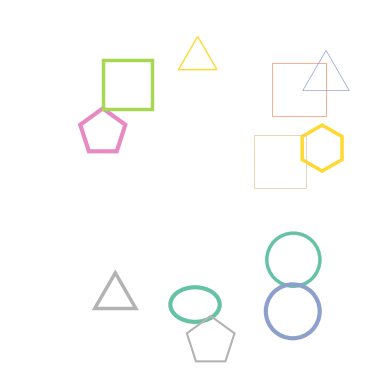[{"shape": "circle", "thickness": 2.5, "radius": 0.34, "center": [0.762, 0.326]}, {"shape": "oval", "thickness": 3, "radius": 0.32, "center": [0.507, 0.209]}, {"shape": "square", "thickness": 0.5, "radius": 0.35, "center": [0.777, 0.768]}, {"shape": "triangle", "thickness": 0.5, "radius": 0.35, "center": [0.847, 0.799]}, {"shape": "circle", "thickness": 3, "radius": 0.35, "center": [0.76, 0.191]}, {"shape": "pentagon", "thickness": 3, "radius": 0.31, "center": [0.267, 0.657]}, {"shape": "square", "thickness": 2.5, "radius": 0.32, "center": [0.332, 0.78]}, {"shape": "hexagon", "thickness": 2.5, "radius": 0.3, "center": [0.837, 0.615]}, {"shape": "triangle", "thickness": 1, "radius": 0.29, "center": [0.513, 0.848]}, {"shape": "square", "thickness": 0.5, "radius": 0.34, "center": [0.727, 0.58]}, {"shape": "pentagon", "thickness": 1.5, "radius": 0.33, "center": [0.547, 0.114]}, {"shape": "triangle", "thickness": 2.5, "radius": 0.31, "center": [0.299, 0.23]}]